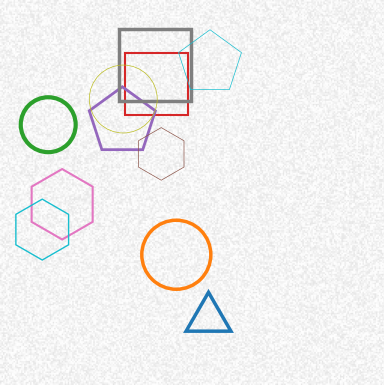[{"shape": "triangle", "thickness": 2.5, "radius": 0.34, "center": [0.542, 0.173]}, {"shape": "circle", "thickness": 2.5, "radius": 0.45, "center": [0.458, 0.338]}, {"shape": "circle", "thickness": 3, "radius": 0.36, "center": [0.125, 0.676]}, {"shape": "square", "thickness": 1.5, "radius": 0.41, "center": [0.407, 0.783]}, {"shape": "pentagon", "thickness": 2, "radius": 0.45, "center": [0.318, 0.684]}, {"shape": "hexagon", "thickness": 0.5, "radius": 0.34, "center": [0.419, 0.6]}, {"shape": "hexagon", "thickness": 1.5, "radius": 0.46, "center": [0.161, 0.469]}, {"shape": "square", "thickness": 2.5, "radius": 0.47, "center": [0.402, 0.83]}, {"shape": "circle", "thickness": 0.5, "radius": 0.44, "center": [0.32, 0.743]}, {"shape": "hexagon", "thickness": 1, "radius": 0.4, "center": [0.11, 0.404]}, {"shape": "pentagon", "thickness": 0.5, "radius": 0.43, "center": [0.545, 0.837]}]